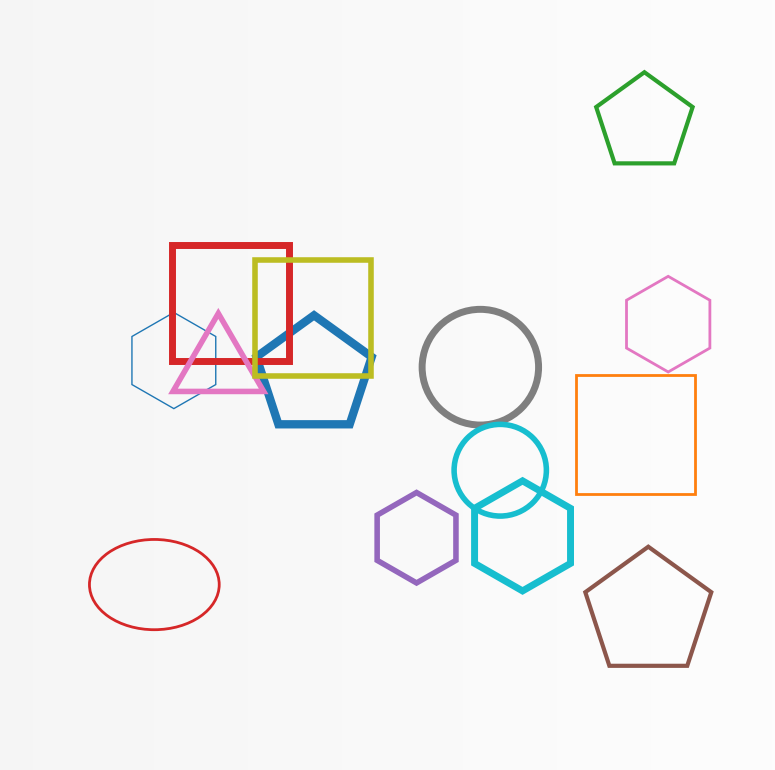[{"shape": "pentagon", "thickness": 3, "radius": 0.39, "center": [0.405, 0.512]}, {"shape": "hexagon", "thickness": 0.5, "radius": 0.31, "center": [0.224, 0.532]}, {"shape": "square", "thickness": 1, "radius": 0.38, "center": [0.82, 0.436]}, {"shape": "pentagon", "thickness": 1.5, "radius": 0.33, "center": [0.831, 0.841]}, {"shape": "square", "thickness": 2.5, "radius": 0.38, "center": [0.297, 0.607]}, {"shape": "oval", "thickness": 1, "radius": 0.42, "center": [0.199, 0.241]}, {"shape": "hexagon", "thickness": 2, "radius": 0.29, "center": [0.537, 0.302]}, {"shape": "pentagon", "thickness": 1.5, "radius": 0.43, "center": [0.837, 0.204]}, {"shape": "hexagon", "thickness": 1, "radius": 0.31, "center": [0.862, 0.579]}, {"shape": "triangle", "thickness": 2, "radius": 0.34, "center": [0.282, 0.525]}, {"shape": "circle", "thickness": 2.5, "radius": 0.38, "center": [0.62, 0.523]}, {"shape": "square", "thickness": 2, "radius": 0.38, "center": [0.404, 0.587]}, {"shape": "hexagon", "thickness": 2.5, "radius": 0.36, "center": [0.674, 0.304]}, {"shape": "circle", "thickness": 2, "radius": 0.3, "center": [0.645, 0.389]}]